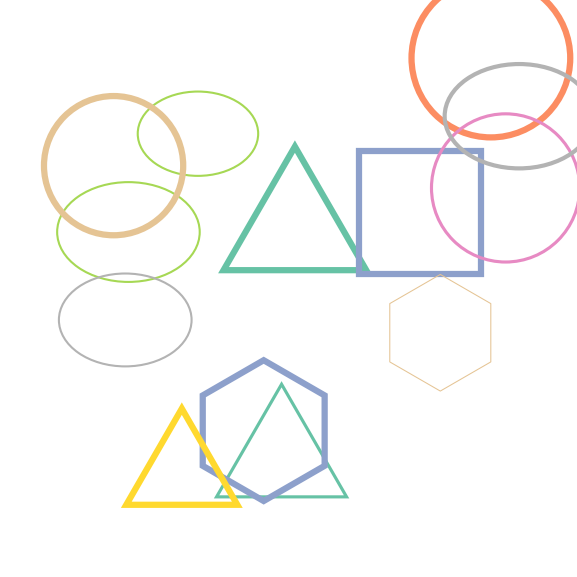[{"shape": "triangle", "thickness": 3, "radius": 0.71, "center": [0.511, 0.603]}, {"shape": "triangle", "thickness": 1.5, "radius": 0.65, "center": [0.488, 0.204]}, {"shape": "circle", "thickness": 3, "radius": 0.69, "center": [0.85, 0.899]}, {"shape": "hexagon", "thickness": 3, "radius": 0.61, "center": [0.457, 0.253]}, {"shape": "square", "thickness": 3, "radius": 0.53, "center": [0.727, 0.631]}, {"shape": "circle", "thickness": 1.5, "radius": 0.64, "center": [0.875, 0.674]}, {"shape": "oval", "thickness": 1, "radius": 0.62, "center": [0.222, 0.597]}, {"shape": "oval", "thickness": 1, "radius": 0.52, "center": [0.343, 0.768]}, {"shape": "triangle", "thickness": 3, "radius": 0.56, "center": [0.315, 0.181]}, {"shape": "circle", "thickness": 3, "radius": 0.6, "center": [0.197, 0.712]}, {"shape": "hexagon", "thickness": 0.5, "radius": 0.5, "center": [0.762, 0.423]}, {"shape": "oval", "thickness": 2, "radius": 0.65, "center": [0.899, 0.798]}, {"shape": "oval", "thickness": 1, "radius": 0.57, "center": [0.217, 0.445]}]